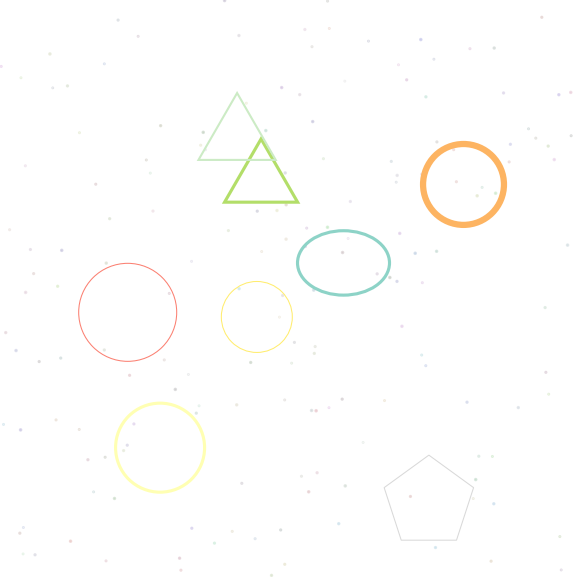[{"shape": "oval", "thickness": 1.5, "radius": 0.4, "center": [0.595, 0.544]}, {"shape": "circle", "thickness": 1.5, "radius": 0.39, "center": [0.277, 0.224]}, {"shape": "circle", "thickness": 0.5, "radius": 0.42, "center": [0.221, 0.458]}, {"shape": "circle", "thickness": 3, "radius": 0.35, "center": [0.803, 0.68]}, {"shape": "triangle", "thickness": 1.5, "radius": 0.37, "center": [0.452, 0.686]}, {"shape": "pentagon", "thickness": 0.5, "radius": 0.41, "center": [0.743, 0.13]}, {"shape": "triangle", "thickness": 1, "radius": 0.39, "center": [0.411, 0.761]}, {"shape": "circle", "thickness": 0.5, "radius": 0.31, "center": [0.445, 0.45]}]